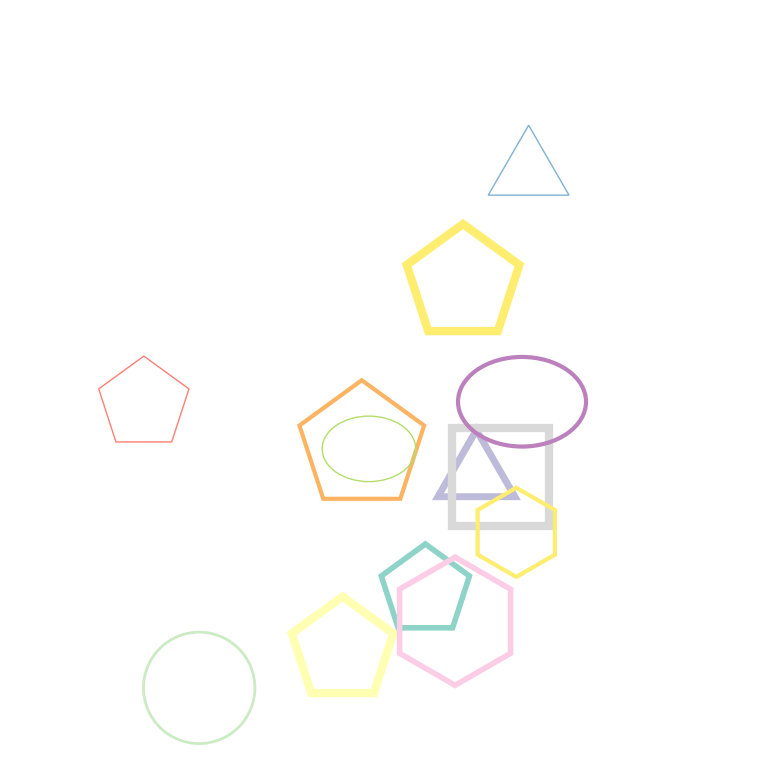[{"shape": "pentagon", "thickness": 2, "radius": 0.3, "center": [0.552, 0.233]}, {"shape": "pentagon", "thickness": 3, "radius": 0.35, "center": [0.445, 0.156]}, {"shape": "triangle", "thickness": 2.5, "radius": 0.29, "center": [0.619, 0.384]}, {"shape": "pentagon", "thickness": 0.5, "radius": 0.31, "center": [0.187, 0.476]}, {"shape": "triangle", "thickness": 0.5, "radius": 0.3, "center": [0.687, 0.777]}, {"shape": "pentagon", "thickness": 1.5, "radius": 0.43, "center": [0.47, 0.421]}, {"shape": "oval", "thickness": 0.5, "radius": 0.3, "center": [0.479, 0.417]}, {"shape": "hexagon", "thickness": 2, "radius": 0.42, "center": [0.591, 0.193]}, {"shape": "square", "thickness": 3, "radius": 0.32, "center": [0.65, 0.381]}, {"shape": "oval", "thickness": 1.5, "radius": 0.42, "center": [0.678, 0.478]}, {"shape": "circle", "thickness": 1, "radius": 0.36, "center": [0.259, 0.107]}, {"shape": "hexagon", "thickness": 1.5, "radius": 0.29, "center": [0.671, 0.309]}, {"shape": "pentagon", "thickness": 3, "radius": 0.38, "center": [0.601, 0.632]}]